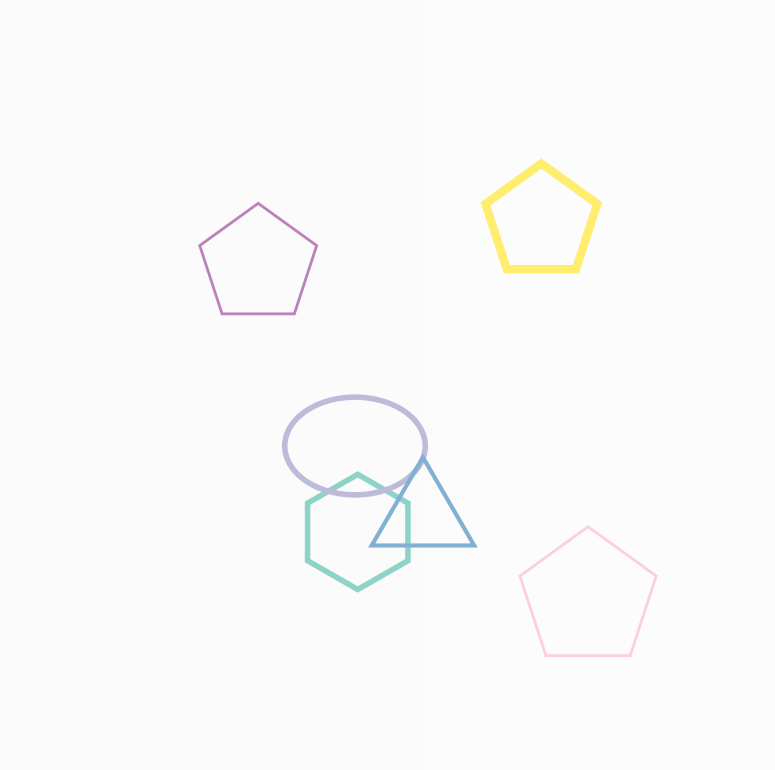[{"shape": "hexagon", "thickness": 2, "radius": 0.37, "center": [0.462, 0.309]}, {"shape": "oval", "thickness": 2, "radius": 0.45, "center": [0.458, 0.421]}, {"shape": "triangle", "thickness": 1.5, "radius": 0.38, "center": [0.546, 0.33]}, {"shape": "pentagon", "thickness": 1, "radius": 0.46, "center": [0.759, 0.223]}, {"shape": "pentagon", "thickness": 1, "radius": 0.4, "center": [0.333, 0.657]}, {"shape": "pentagon", "thickness": 3, "radius": 0.38, "center": [0.699, 0.712]}]